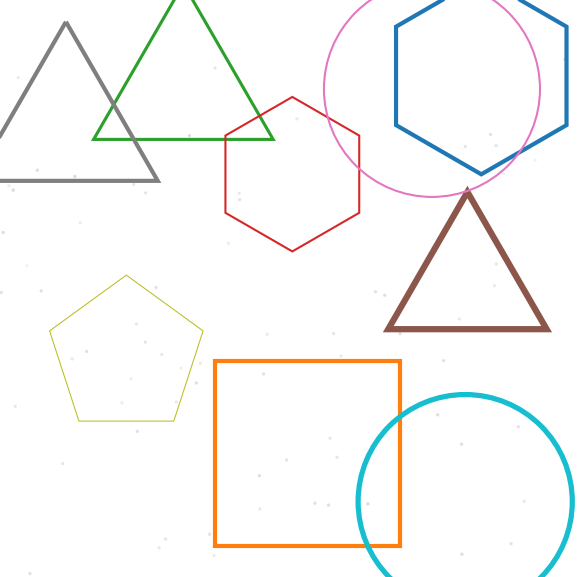[{"shape": "hexagon", "thickness": 2, "radius": 0.85, "center": [0.833, 0.868]}, {"shape": "square", "thickness": 2, "radius": 0.8, "center": [0.532, 0.213]}, {"shape": "triangle", "thickness": 1.5, "radius": 0.9, "center": [0.318, 0.847]}, {"shape": "hexagon", "thickness": 1, "radius": 0.67, "center": [0.506, 0.698]}, {"shape": "triangle", "thickness": 3, "radius": 0.79, "center": [0.809, 0.508]}, {"shape": "circle", "thickness": 1, "radius": 0.94, "center": [0.748, 0.845]}, {"shape": "triangle", "thickness": 2, "radius": 0.92, "center": [0.114, 0.778]}, {"shape": "pentagon", "thickness": 0.5, "radius": 0.7, "center": [0.219, 0.383]}, {"shape": "circle", "thickness": 2.5, "radius": 0.93, "center": [0.806, 0.131]}]